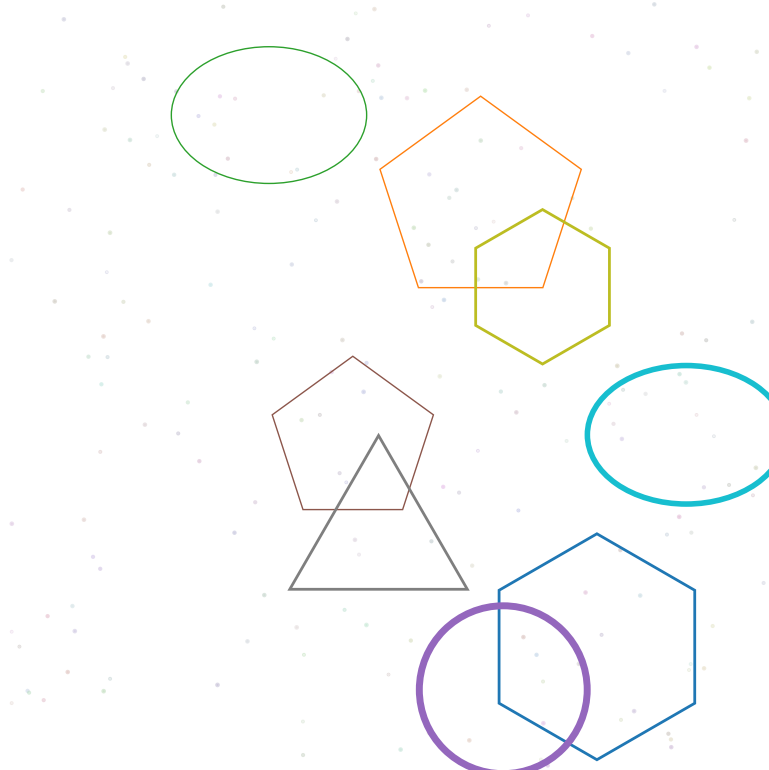[{"shape": "hexagon", "thickness": 1, "radius": 0.73, "center": [0.775, 0.16]}, {"shape": "pentagon", "thickness": 0.5, "radius": 0.69, "center": [0.624, 0.738]}, {"shape": "oval", "thickness": 0.5, "radius": 0.63, "center": [0.349, 0.851]}, {"shape": "circle", "thickness": 2.5, "radius": 0.55, "center": [0.654, 0.104]}, {"shape": "pentagon", "thickness": 0.5, "radius": 0.55, "center": [0.458, 0.427]}, {"shape": "triangle", "thickness": 1, "radius": 0.67, "center": [0.492, 0.301]}, {"shape": "hexagon", "thickness": 1, "radius": 0.5, "center": [0.705, 0.628]}, {"shape": "oval", "thickness": 2, "radius": 0.64, "center": [0.891, 0.435]}]